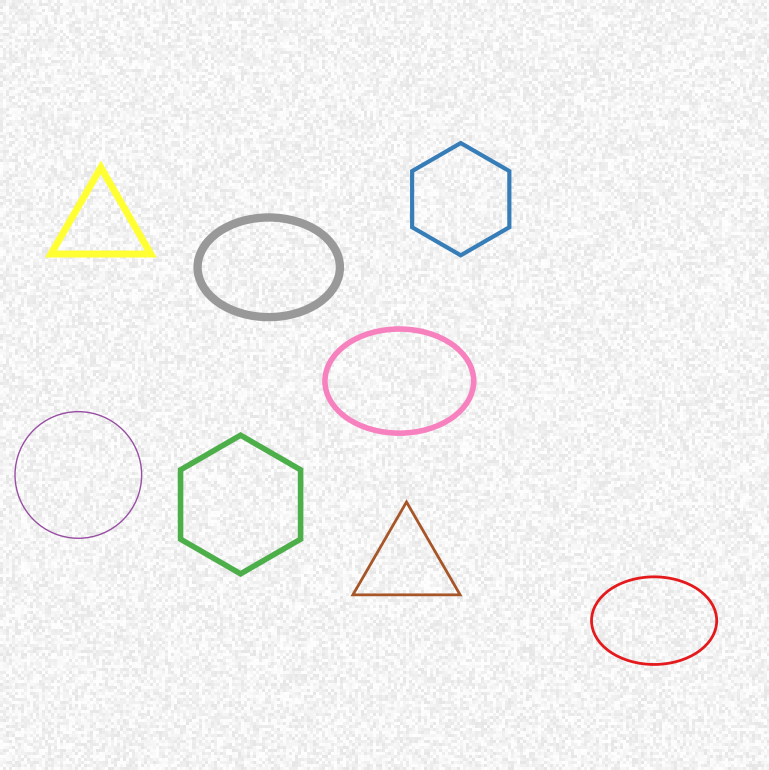[{"shape": "oval", "thickness": 1, "radius": 0.41, "center": [0.85, 0.194]}, {"shape": "hexagon", "thickness": 1.5, "radius": 0.36, "center": [0.598, 0.741]}, {"shape": "hexagon", "thickness": 2, "radius": 0.45, "center": [0.312, 0.345]}, {"shape": "circle", "thickness": 0.5, "radius": 0.41, "center": [0.102, 0.383]}, {"shape": "triangle", "thickness": 2.5, "radius": 0.37, "center": [0.131, 0.708]}, {"shape": "triangle", "thickness": 1, "radius": 0.4, "center": [0.528, 0.268]}, {"shape": "oval", "thickness": 2, "radius": 0.48, "center": [0.519, 0.505]}, {"shape": "oval", "thickness": 3, "radius": 0.46, "center": [0.349, 0.653]}]